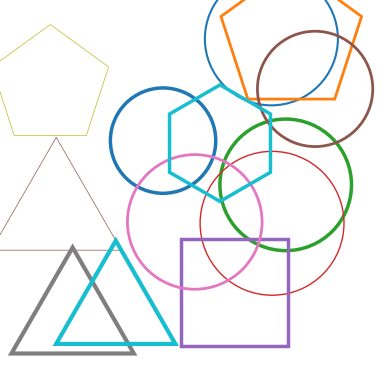[{"shape": "circle", "thickness": 1.5, "radius": 0.86, "center": [0.705, 0.899]}, {"shape": "circle", "thickness": 2.5, "radius": 0.68, "center": [0.424, 0.635]}, {"shape": "pentagon", "thickness": 2, "radius": 0.96, "center": [0.757, 0.898]}, {"shape": "circle", "thickness": 2.5, "radius": 0.85, "center": [0.742, 0.52]}, {"shape": "circle", "thickness": 1, "radius": 0.93, "center": [0.707, 0.42]}, {"shape": "square", "thickness": 2.5, "radius": 0.7, "center": [0.608, 0.24]}, {"shape": "triangle", "thickness": 0.5, "radius": 0.98, "center": [0.146, 0.448]}, {"shape": "circle", "thickness": 2, "radius": 0.75, "center": [0.818, 0.769]}, {"shape": "circle", "thickness": 2, "radius": 0.87, "center": [0.506, 0.424]}, {"shape": "triangle", "thickness": 3, "radius": 0.92, "center": [0.189, 0.174]}, {"shape": "pentagon", "thickness": 0.5, "radius": 0.8, "center": [0.131, 0.777]}, {"shape": "hexagon", "thickness": 2.5, "radius": 0.76, "center": [0.571, 0.628]}, {"shape": "triangle", "thickness": 3, "radius": 0.89, "center": [0.301, 0.196]}]